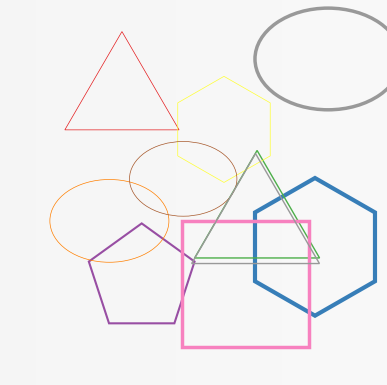[{"shape": "triangle", "thickness": 0.5, "radius": 0.85, "center": [0.315, 0.748]}, {"shape": "hexagon", "thickness": 3, "radius": 0.89, "center": [0.813, 0.359]}, {"shape": "triangle", "thickness": 1, "radius": 0.93, "center": [0.663, 0.423]}, {"shape": "pentagon", "thickness": 1.5, "radius": 0.72, "center": [0.366, 0.276]}, {"shape": "oval", "thickness": 0.5, "radius": 0.77, "center": [0.282, 0.426]}, {"shape": "hexagon", "thickness": 0.5, "radius": 0.69, "center": [0.578, 0.664]}, {"shape": "oval", "thickness": 0.5, "radius": 0.69, "center": [0.473, 0.535]}, {"shape": "square", "thickness": 2.5, "radius": 0.82, "center": [0.635, 0.263]}, {"shape": "triangle", "thickness": 1, "radius": 0.95, "center": [0.659, 0.411]}, {"shape": "oval", "thickness": 2.5, "radius": 0.94, "center": [0.847, 0.847]}]